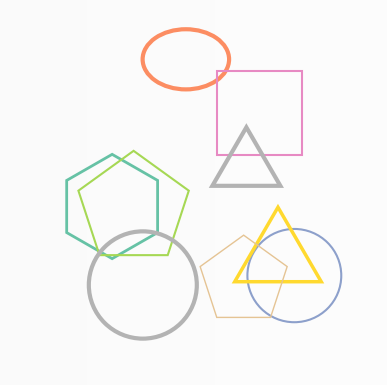[{"shape": "hexagon", "thickness": 2, "radius": 0.68, "center": [0.289, 0.464]}, {"shape": "oval", "thickness": 3, "radius": 0.56, "center": [0.48, 0.846]}, {"shape": "circle", "thickness": 1.5, "radius": 0.61, "center": [0.76, 0.284]}, {"shape": "square", "thickness": 1.5, "radius": 0.55, "center": [0.669, 0.707]}, {"shape": "pentagon", "thickness": 1.5, "radius": 0.75, "center": [0.345, 0.458]}, {"shape": "triangle", "thickness": 2.5, "radius": 0.64, "center": [0.717, 0.333]}, {"shape": "pentagon", "thickness": 1, "radius": 0.59, "center": [0.629, 0.271]}, {"shape": "triangle", "thickness": 3, "radius": 0.51, "center": [0.636, 0.568]}, {"shape": "circle", "thickness": 3, "radius": 0.7, "center": [0.369, 0.26]}]